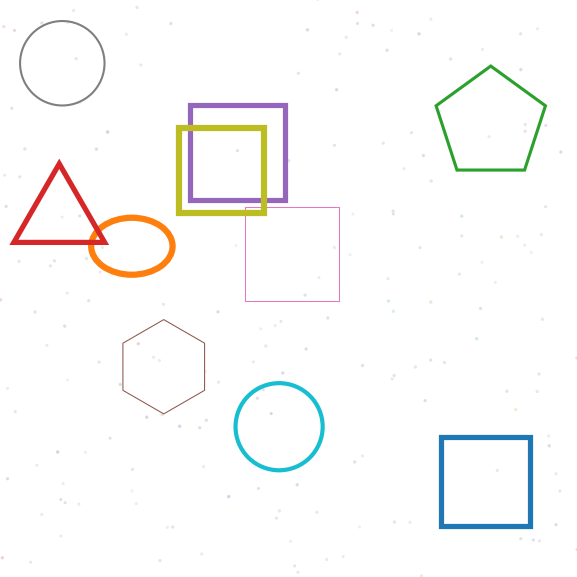[{"shape": "square", "thickness": 2.5, "radius": 0.39, "center": [0.841, 0.165]}, {"shape": "oval", "thickness": 3, "radius": 0.35, "center": [0.228, 0.573]}, {"shape": "pentagon", "thickness": 1.5, "radius": 0.5, "center": [0.85, 0.785]}, {"shape": "triangle", "thickness": 2.5, "radius": 0.45, "center": [0.103, 0.625]}, {"shape": "square", "thickness": 2.5, "radius": 0.41, "center": [0.411, 0.736]}, {"shape": "hexagon", "thickness": 0.5, "radius": 0.41, "center": [0.284, 0.364]}, {"shape": "square", "thickness": 0.5, "radius": 0.41, "center": [0.506, 0.559]}, {"shape": "circle", "thickness": 1, "radius": 0.37, "center": [0.108, 0.89]}, {"shape": "square", "thickness": 3, "radius": 0.37, "center": [0.384, 0.703]}, {"shape": "circle", "thickness": 2, "radius": 0.38, "center": [0.483, 0.26]}]